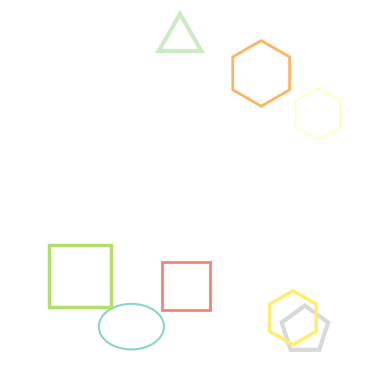[{"shape": "oval", "thickness": 1.5, "radius": 0.42, "center": [0.341, 0.152]}, {"shape": "hexagon", "thickness": 1, "radius": 0.34, "center": [0.826, 0.704]}, {"shape": "square", "thickness": 2, "radius": 0.31, "center": [0.483, 0.257]}, {"shape": "hexagon", "thickness": 2, "radius": 0.43, "center": [0.678, 0.809]}, {"shape": "square", "thickness": 2.5, "radius": 0.4, "center": [0.208, 0.284]}, {"shape": "pentagon", "thickness": 3, "radius": 0.32, "center": [0.792, 0.143]}, {"shape": "triangle", "thickness": 3, "radius": 0.32, "center": [0.468, 0.9]}, {"shape": "hexagon", "thickness": 2.5, "radius": 0.35, "center": [0.761, 0.175]}]